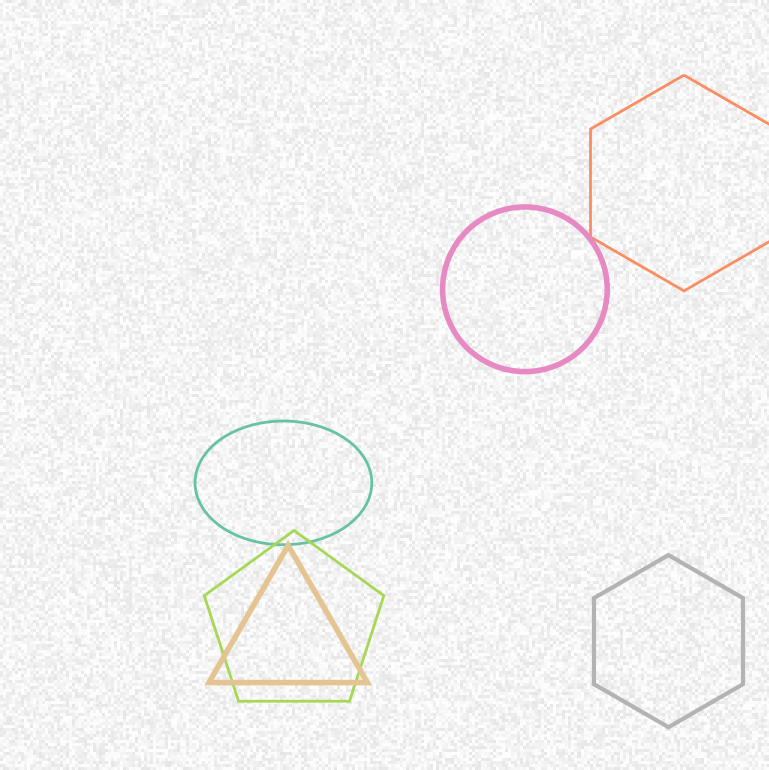[{"shape": "oval", "thickness": 1, "radius": 0.57, "center": [0.368, 0.373]}, {"shape": "hexagon", "thickness": 1, "radius": 0.7, "center": [0.888, 0.762]}, {"shape": "circle", "thickness": 2, "radius": 0.53, "center": [0.682, 0.624]}, {"shape": "pentagon", "thickness": 1, "radius": 0.61, "center": [0.382, 0.188]}, {"shape": "triangle", "thickness": 2, "radius": 0.59, "center": [0.374, 0.173]}, {"shape": "hexagon", "thickness": 1.5, "radius": 0.56, "center": [0.868, 0.167]}]